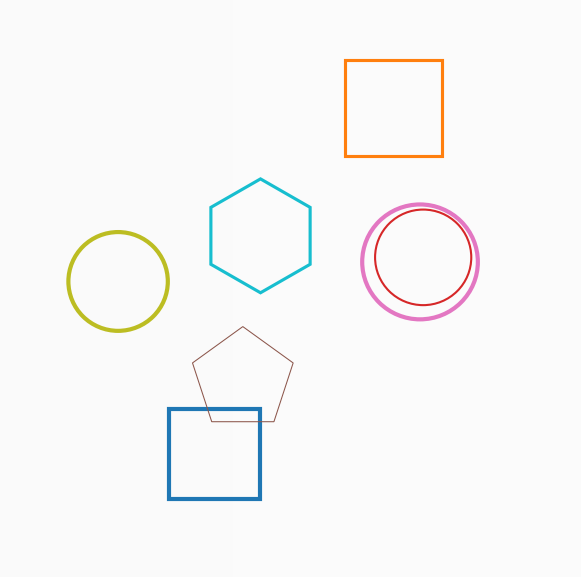[{"shape": "square", "thickness": 2, "radius": 0.39, "center": [0.369, 0.212]}, {"shape": "square", "thickness": 1.5, "radius": 0.42, "center": [0.677, 0.812]}, {"shape": "circle", "thickness": 1, "radius": 0.41, "center": [0.728, 0.553]}, {"shape": "pentagon", "thickness": 0.5, "radius": 0.46, "center": [0.418, 0.343]}, {"shape": "circle", "thickness": 2, "radius": 0.5, "center": [0.723, 0.546]}, {"shape": "circle", "thickness": 2, "radius": 0.43, "center": [0.203, 0.512]}, {"shape": "hexagon", "thickness": 1.5, "radius": 0.49, "center": [0.448, 0.591]}]